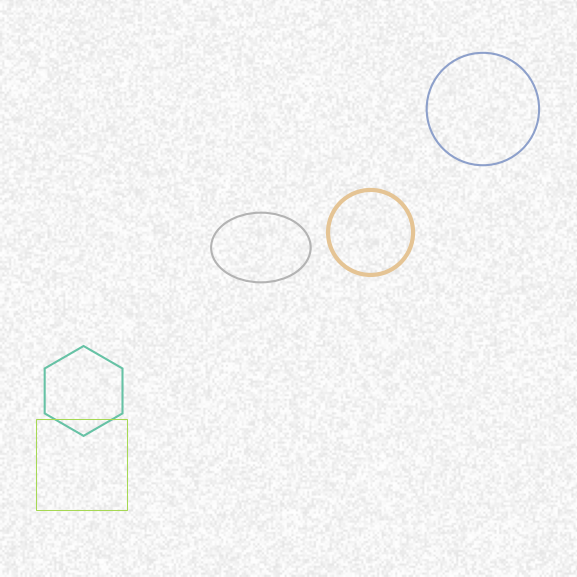[{"shape": "hexagon", "thickness": 1, "radius": 0.39, "center": [0.145, 0.322]}, {"shape": "circle", "thickness": 1, "radius": 0.49, "center": [0.836, 0.81]}, {"shape": "square", "thickness": 0.5, "radius": 0.39, "center": [0.141, 0.194]}, {"shape": "circle", "thickness": 2, "radius": 0.37, "center": [0.642, 0.597]}, {"shape": "oval", "thickness": 1, "radius": 0.43, "center": [0.452, 0.571]}]